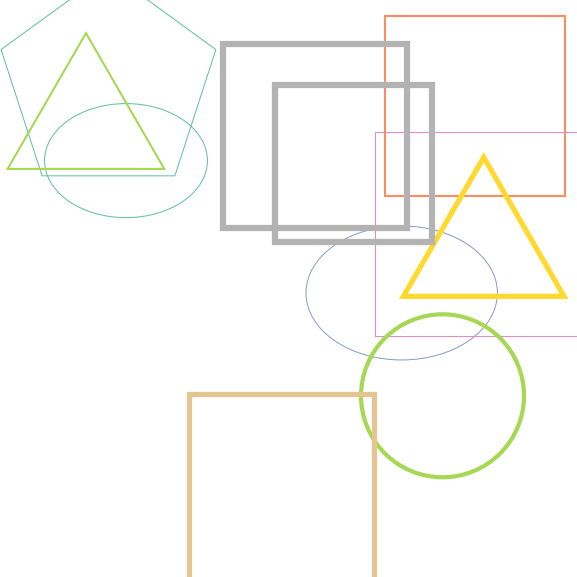[{"shape": "oval", "thickness": 0.5, "radius": 0.71, "center": [0.218, 0.721]}, {"shape": "pentagon", "thickness": 0.5, "radius": 0.98, "center": [0.188, 0.853]}, {"shape": "square", "thickness": 1, "radius": 0.78, "center": [0.823, 0.816]}, {"shape": "oval", "thickness": 0.5, "radius": 0.83, "center": [0.696, 0.492]}, {"shape": "square", "thickness": 0.5, "radius": 0.88, "center": [0.826, 0.593]}, {"shape": "circle", "thickness": 2, "radius": 0.71, "center": [0.766, 0.314]}, {"shape": "triangle", "thickness": 1, "radius": 0.78, "center": [0.149, 0.785]}, {"shape": "triangle", "thickness": 2.5, "radius": 0.8, "center": [0.838, 0.566]}, {"shape": "square", "thickness": 2.5, "radius": 0.8, "center": [0.487, 0.156]}, {"shape": "square", "thickness": 3, "radius": 0.68, "center": [0.612, 0.716]}, {"shape": "square", "thickness": 3, "radius": 0.8, "center": [0.546, 0.763]}]